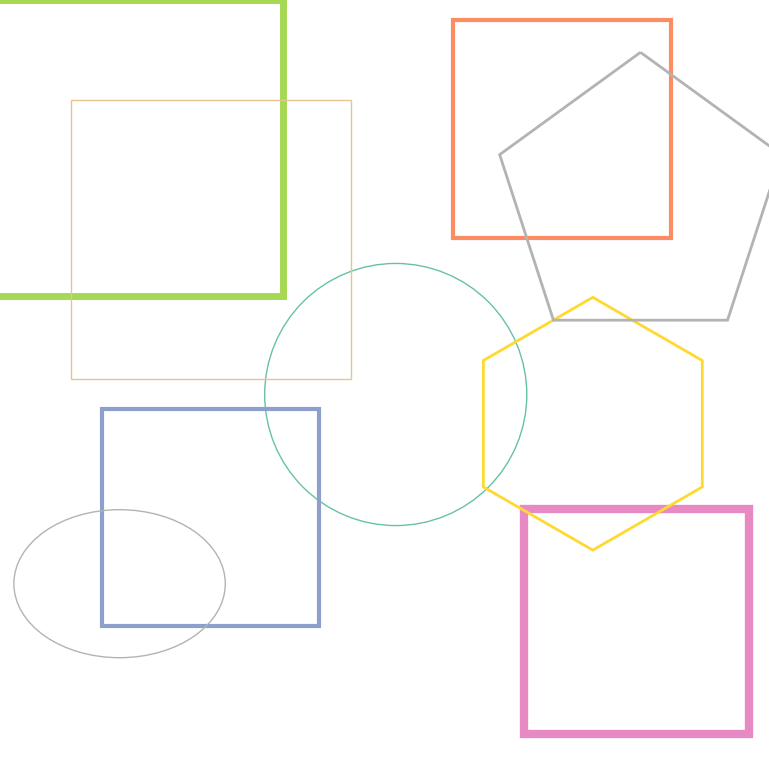[{"shape": "circle", "thickness": 0.5, "radius": 0.85, "center": [0.514, 0.488]}, {"shape": "square", "thickness": 1.5, "radius": 0.71, "center": [0.73, 0.832]}, {"shape": "square", "thickness": 1.5, "radius": 0.71, "center": [0.274, 0.328]}, {"shape": "square", "thickness": 3, "radius": 0.73, "center": [0.827, 0.193]}, {"shape": "square", "thickness": 2.5, "radius": 0.96, "center": [0.174, 0.808]}, {"shape": "hexagon", "thickness": 1, "radius": 0.82, "center": [0.77, 0.45]}, {"shape": "square", "thickness": 0.5, "radius": 0.91, "center": [0.274, 0.689]}, {"shape": "oval", "thickness": 0.5, "radius": 0.69, "center": [0.155, 0.242]}, {"shape": "pentagon", "thickness": 1, "radius": 0.96, "center": [0.832, 0.74]}]